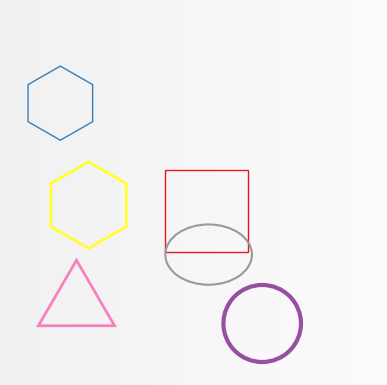[{"shape": "square", "thickness": 1, "radius": 0.53, "center": [0.533, 0.452]}, {"shape": "hexagon", "thickness": 1, "radius": 0.48, "center": [0.156, 0.732]}, {"shape": "circle", "thickness": 3, "radius": 0.5, "center": [0.677, 0.16]}, {"shape": "hexagon", "thickness": 2, "radius": 0.56, "center": [0.228, 0.467]}, {"shape": "triangle", "thickness": 2, "radius": 0.57, "center": [0.197, 0.211]}, {"shape": "oval", "thickness": 1.5, "radius": 0.56, "center": [0.538, 0.339]}]